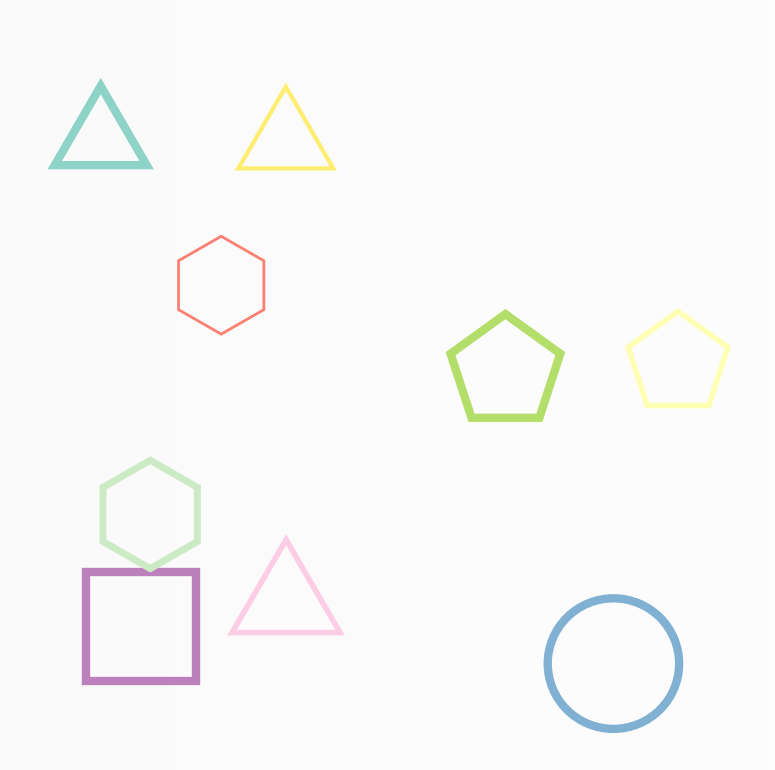[{"shape": "triangle", "thickness": 3, "radius": 0.34, "center": [0.13, 0.82]}, {"shape": "pentagon", "thickness": 2, "radius": 0.34, "center": [0.875, 0.528]}, {"shape": "hexagon", "thickness": 1, "radius": 0.32, "center": [0.285, 0.63]}, {"shape": "circle", "thickness": 3, "radius": 0.42, "center": [0.792, 0.138]}, {"shape": "pentagon", "thickness": 3, "radius": 0.37, "center": [0.652, 0.518]}, {"shape": "triangle", "thickness": 2, "radius": 0.4, "center": [0.369, 0.219]}, {"shape": "square", "thickness": 3, "radius": 0.35, "center": [0.182, 0.186]}, {"shape": "hexagon", "thickness": 2.5, "radius": 0.35, "center": [0.194, 0.332]}, {"shape": "triangle", "thickness": 1.5, "radius": 0.35, "center": [0.369, 0.817]}]